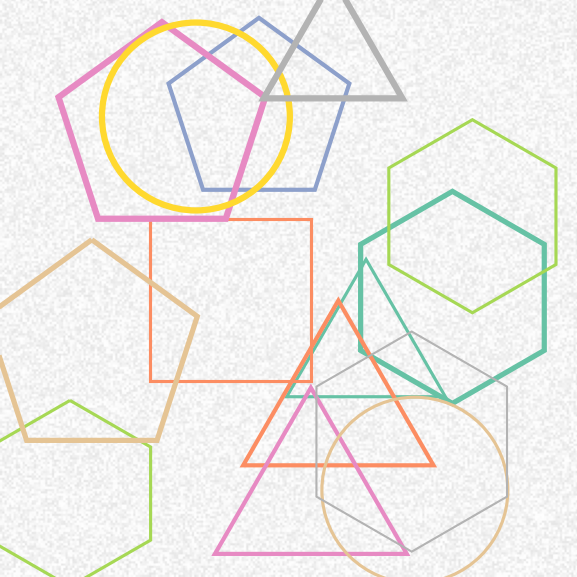[{"shape": "triangle", "thickness": 1.5, "radius": 0.79, "center": [0.634, 0.391]}, {"shape": "hexagon", "thickness": 2.5, "radius": 0.92, "center": [0.783, 0.484]}, {"shape": "triangle", "thickness": 2, "radius": 0.95, "center": [0.586, 0.288]}, {"shape": "square", "thickness": 1.5, "radius": 0.7, "center": [0.4, 0.48]}, {"shape": "pentagon", "thickness": 2, "radius": 0.82, "center": [0.448, 0.804]}, {"shape": "triangle", "thickness": 2, "radius": 0.96, "center": [0.538, 0.136]}, {"shape": "pentagon", "thickness": 3, "radius": 0.94, "center": [0.28, 0.773]}, {"shape": "hexagon", "thickness": 1.5, "radius": 0.84, "center": [0.818, 0.625]}, {"shape": "hexagon", "thickness": 1.5, "radius": 0.81, "center": [0.121, 0.144]}, {"shape": "circle", "thickness": 3, "radius": 0.81, "center": [0.339, 0.797]}, {"shape": "pentagon", "thickness": 2.5, "radius": 0.96, "center": [0.159, 0.392]}, {"shape": "circle", "thickness": 1.5, "radius": 0.8, "center": [0.718, 0.15]}, {"shape": "hexagon", "thickness": 1, "radius": 0.95, "center": [0.713, 0.234]}, {"shape": "triangle", "thickness": 3, "radius": 0.69, "center": [0.577, 0.898]}]